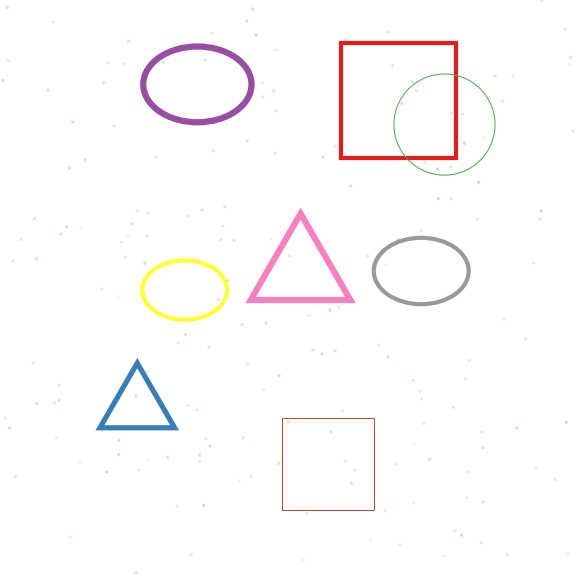[{"shape": "square", "thickness": 2, "radius": 0.5, "center": [0.69, 0.825]}, {"shape": "triangle", "thickness": 2.5, "radius": 0.37, "center": [0.238, 0.296]}, {"shape": "circle", "thickness": 0.5, "radius": 0.44, "center": [0.77, 0.783]}, {"shape": "oval", "thickness": 3, "radius": 0.47, "center": [0.342, 0.853]}, {"shape": "oval", "thickness": 2, "radius": 0.37, "center": [0.32, 0.497]}, {"shape": "square", "thickness": 0.5, "radius": 0.4, "center": [0.568, 0.195]}, {"shape": "triangle", "thickness": 3, "radius": 0.5, "center": [0.52, 0.529]}, {"shape": "oval", "thickness": 2, "radius": 0.41, "center": [0.729, 0.53]}]